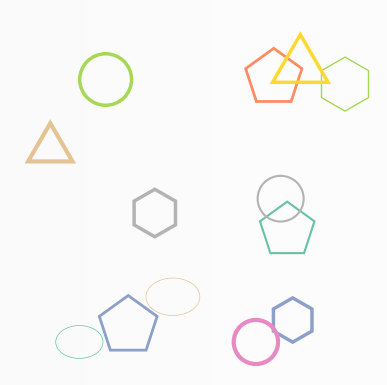[{"shape": "pentagon", "thickness": 1.5, "radius": 0.37, "center": [0.741, 0.402]}, {"shape": "oval", "thickness": 0.5, "radius": 0.3, "center": [0.205, 0.112]}, {"shape": "pentagon", "thickness": 2, "radius": 0.38, "center": [0.707, 0.798]}, {"shape": "hexagon", "thickness": 2.5, "radius": 0.29, "center": [0.755, 0.169]}, {"shape": "pentagon", "thickness": 2, "radius": 0.39, "center": [0.331, 0.154]}, {"shape": "circle", "thickness": 3, "radius": 0.29, "center": [0.66, 0.112]}, {"shape": "circle", "thickness": 2.5, "radius": 0.33, "center": [0.273, 0.793]}, {"shape": "hexagon", "thickness": 1, "radius": 0.35, "center": [0.89, 0.782]}, {"shape": "triangle", "thickness": 2.5, "radius": 0.41, "center": [0.775, 0.828]}, {"shape": "triangle", "thickness": 3, "radius": 0.33, "center": [0.13, 0.614]}, {"shape": "oval", "thickness": 0.5, "radius": 0.35, "center": [0.446, 0.229]}, {"shape": "circle", "thickness": 1.5, "radius": 0.3, "center": [0.724, 0.484]}, {"shape": "hexagon", "thickness": 2.5, "radius": 0.31, "center": [0.399, 0.447]}]